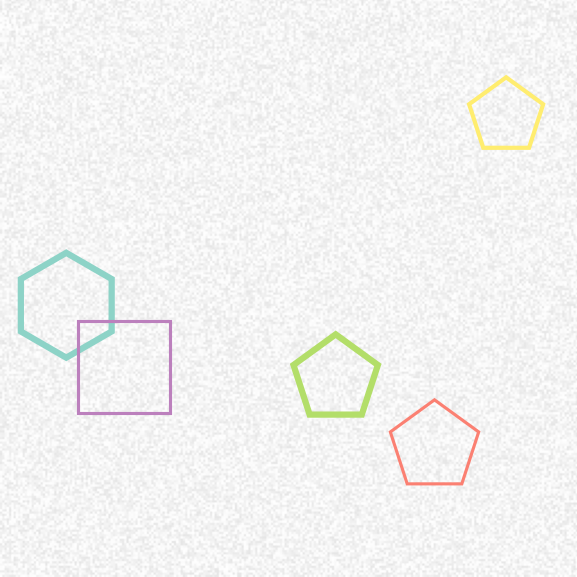[{"shape": "hexagon", "thickness": 3, "radius": 0.45, "center": [0.115, 0.471]}, {"shape": "pentagon", "thickness": 1.5, "radius": 0.4, "center": [0.752, 0.226]}, {"shape": "pentagon", "thickness": 3, "radius": 0.38, "center": [0.581, 0.343]}, {"shape": "square", "thickness": 1.5, "radius": 0.4, "center": [0.215, 0.364]}, {"shape": "pentagon", "thickness": 2, "radius": 0.34, "center": [0.876, 0.798]}]